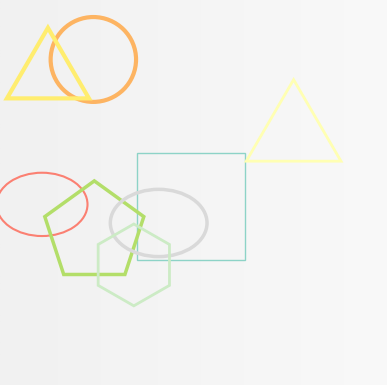[{"shape": "square", "thickness": 1, "radius": 0.69, "center": [0.493, 0.464]}, {"shape": "triangle", "thickness": 2, "radius": 0.71, "center": [0.758, 0.652]}, {"shape": "oval", "thickness": 1.5, "radius": 0.59, "center": [0.108, 0.469]}, {"shape": "circle", "thickness": 3, "radius": 0.55, "center": [0.241, 0.846]}, {"shape": "pentagon", "thickness": 2.5, "radius": 0.67, "center": [0.243, 0.396]}, {"shape": "oval", "thickness": 2.5, "radius": 0.62, "center": [0.409, 0.421]}, {"shape": "hexagon", "thickness": 2, "radius": 0.53, "center": [0.345, 0.312]}, {"shape": "triangle", "thickness": 3, "radius": 0.61, "center": [0.124, 0.806]}]